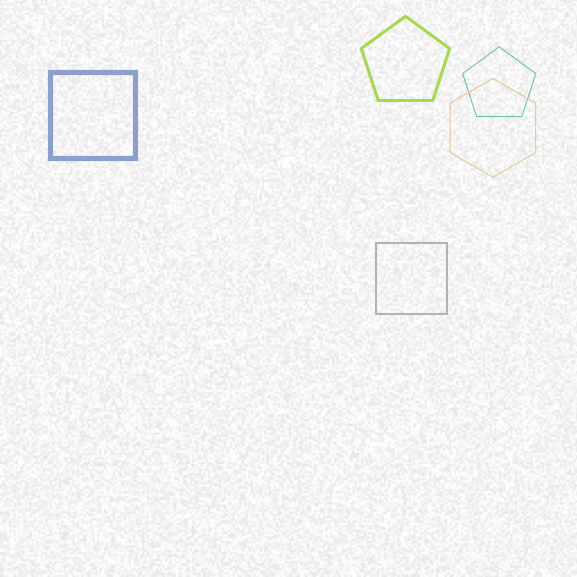[{"shape": "pentagon", "thickness": 0.5, "radius": 0.33, "center": [0.864, 0.851]}, {"shape": "square", "thickness": 2.5, "radius": 0.37, "center": [0.161, 0.8]}, {"shape": "pentagon", "thickness": 1.5, "radius": 0.4, "center": [0.702, 0.89]}, {"shape": "hexagon", "thickness": 0.5, "radius": 0.43, "center": [0.853, 0.778]}, {"shape": "square", "thickness": 1, "radius": 0.31, "center": [0.713, 0.517]}]